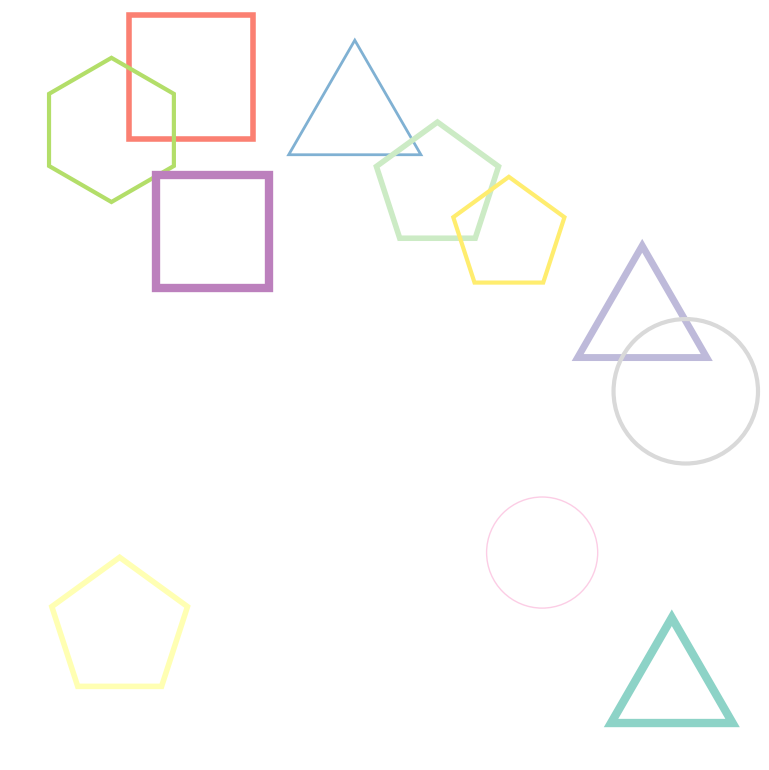[{"shape": "triangle", "thickness": 3, "radius": 0.46, "center": [0.872, 0.107]}, {"shape": "pentagon", "thickness": 2, "radius": 0.46, "center": [0.155, 0.184]}, {"shape": "triangle", "thickness": 2.5, "radius": 0.48, "center": [0.834, 0.584]}, {"shape": "square", "thickness": 2, "radius": 0.4, "center": [0.249, 0.9]}, {"shape": "triangle", "thickness": 1, "radius": 0.5, "center": [0.461, 0.849]}, {"shape": "hexagon", "thickness": 1.5, "radius": 0.47, "center": [0.145, 0.831]}, {"shape": "circle", "thickness": 0.5, "radius": 0.36, "center": [0.704, 0.282]}, {"shape": "circle", "thickness": 1.5, "radius": 0.47, "center": [0.891, 0.492]}, {"shape": "square", "thickness": 3, "radius": 0.37, "center": [0.276, 0.699]}, {"shape": "pentagon", "thickness": 2, "radius": 0.42, "center": [0.568, 0.758]}, {"shape": "pentagon", "thickness": 1.5, "radius": 0.38, "center": [0.661, 0.694]}]